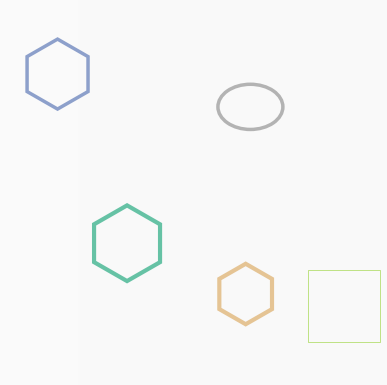[{"shape": "hexagon", "thickness": 3, "radius": 0.49, "center": [0.328, 0.368]}, {"shape": "hexagon", "thickness": 2.5, "radius": 0.45, "center": [0.149, 0.808]}, {"shape": "square", "thickness": 0.5, "radius": 0.47, "center": [0.887, 0.206]}, {"shape": "hexagon", "thickness": 3, "radius": 0.39, "center": [0.634, 0.236]}, {"shape": "oval", "thickness": 2.5, "radius": 0.42, "center": [0.646, 0.722]}]